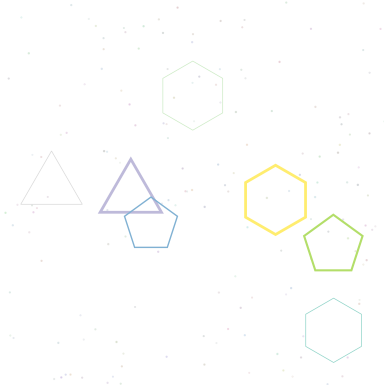[{"shape": "hexagon", "thickness": 0.5, "radius": 0.42, "center": [0.866, 0.142]}, {"shape": "triangle", "thickness": 2, "radius": 0.46, "center": [0.34, 0.495]}, {"shape": "pentagon", "thickness": 1, "radius": 0.36, "center": [0.392, 0.416]}, {"shape": "pentagon", "thickness": 1.5, "radius": 0.4, "center": [0.866, 0.362]}, {"shape": "triangle", "thickness": 0.5, "radius": 0.46, "center": [0.134, 0.516]}, {"shape": "hexagon", "thickness": 0.5, "radius": 0.45, "center": [0.501, 0.752]}, {"shape": "hexagon", "thickness": 2, "radius": 0.45, "center": [0.716, 0.481]}]